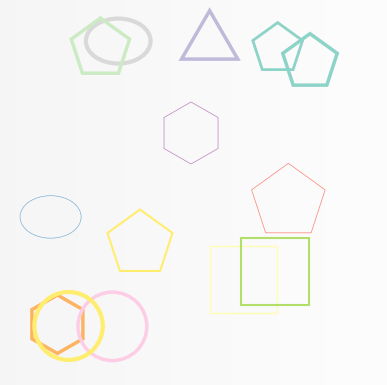[{"shape": "pentagon", "thickness": 2, "radius": 0.34, "center": [0.717, 0.874]}, {"shape": "pentagon", "thickness": 2.5, "radius": 0.37, "center": [0.8, 0.839]}, {"shape": "square", "thickness": 1, "radius": 0.43, "center": [0.629, 0.274]}, {"shape": "triangle", "thickness": 2.5, "radius": 0.42, "center": [0.541, 0.888]}, {"shape": "pentagon", "thickness": 0.5, "radius": 0.5, "center": [0.744, 0.476]}, {"shape": "oval", "thickness": 0.5, "radius": 0.39, "center": [0.131, 0.437]}, {"shape": "hexagon", "thickness": 2.5, "radius": 0.38, "center": [0.148, 0.158]}, {"shape": "square", "thickness": 1.5, "radius": 0.44, "center": [0.71, 0.295]}, {"shape": "circle", "thickness": 2.5, "radius": 0.44, "center": [0.29, 0.152]}, {"shape": "oval", "thickness": 3, "radius": 0.42, "center": [0.305, 0.893]}, {"shape": "hexagon", "thickness": 0.5, "radius": 0.4, "center": [0.493, 0.655]}, {"shape": "pentagon", "thickness": 2.5, "radius": 0.4, "center": [0.259, 0.874]}, {"shape": "pentagon", "thickness": 1.5, "radius": 0.44, "center": [0.361, 0.368]}, {"shape": "circle", "thickness": 3, "radius": 0.44, "center": [0.177, 0.153]}]